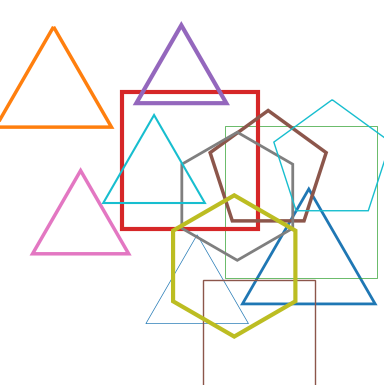[{"shape": "triangle", "thickness": 2, "radius": 0.99, "center": [0.802, 0.31]}, {"shape": "triangle", "thickness": 0.5, "radius": 0.77, "center": [0.512, 0.236]}, {"shape": "triangle", "thickness": 2.5, "radius": 0.87, "center": [0.139, 0.757]}, {"shape": "square", "thickness": 0.5, "radius": 0.99, "center": [0.782, 0.476]}, {"shape": "square", "thickness": 3, "radius": 0.89, "center": [0.494, 0.583]}, {"shape": "triangle", "thickness": 3, "radius": 0.67, "center": [0.471, 0.8]}, {"shape": "pentagon", "thickness": 2.5, "radius": 0.79, "center": [0.696, 0.554]}, {"shape": "square", "thickness": 1, "radius": 0.73, "center": [0.672, 0.125]}, {"shape": "triangle", "thickness": 2.5, "radius": 0.72, "center": [0.209, 0.413]}, {"shape": "hexagon", "thickness": 2, "radius": 0.83, "center": [0.616, 0.49]}, {"shape": "hexagon", "thickness": 3, "radius": 0.92, "center": [0.608, 0.309]}, {"shape": "pentagon", "thickness": 1, "radius": 0.8, "center": [0.863, 0.582]}, {"shape": "triangle", "thickness": 1.5, "radius": 0.76, "center": [0.4, 0.549]}]